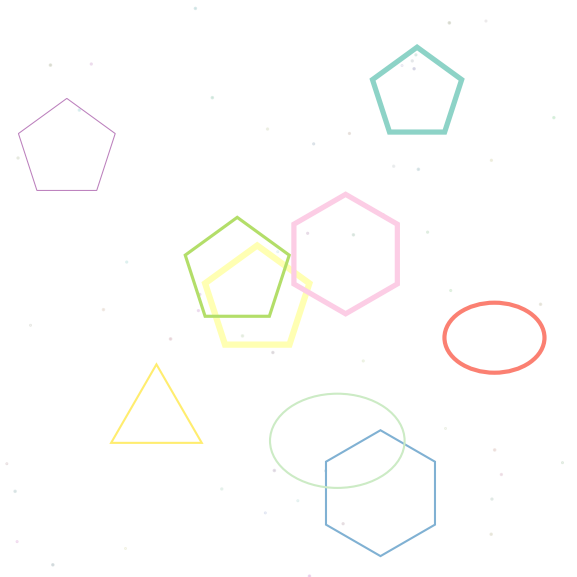[{"shape": "pentagon", "thickness": 2.5, "radius": 0.41, "center": [0.722, 0.836]}, {"shape": "pentagon", "thickness": 3, "radius": 0.47, "center": [0.445, 0.479]}, {"shape": "oval", "thickness": 2, "radius": 0.43, "center": [0.856, 0.414]}, {"shape": "hexagon", "thickness": 1, "radius": 0.54, "center": [0.659, 0.145]}, {"shape": "pentagon", "thickness": 1.5, "radius": 0.47, "center": [0.411, 0.528]}, {"shape": "hexagon", "thickness": 2.5, "radius": 0.52, "center": [0.598, 0.559]}, {"shape": "pentagon", "thickness": 0.5, "radius": 0.44, "center": [0.116, 0.741]}, {"shape": "oval", "thickness": 1, "radius": 0.58, "center": [0.584, 0.236]}, {"shape": "triangle", "thickness": 1, "radius": 0.45, "center": [0.271, 0.278]}]